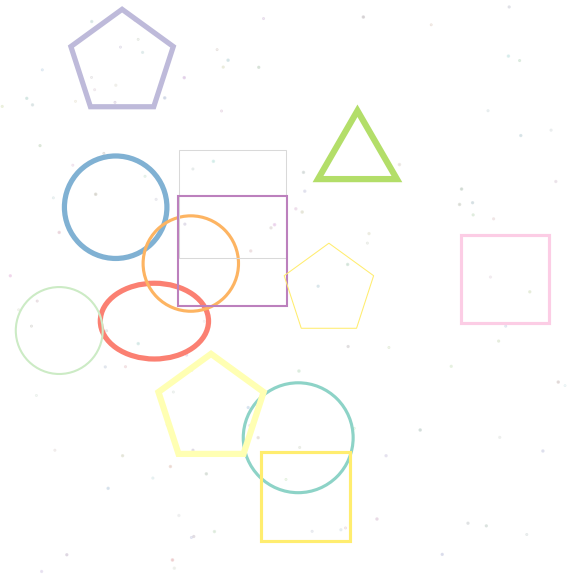[{"shape": "circle", "thickness": 1.5, "radius": 0.48, "center": [0.516, 0.241]}, {"shape": "pentagon", "thickness": 3, "radius": 0.48, "center": [0.365, 0.291]}, {"shape": "pentagon", "thickness": 2.5, "radius": 0.47, "center": [0.211, 0.89]}, {"shape": "oval", "thickness": 2.5, "radius": 0.47, "center": [0.267, 0.443]}, {"shape": "circle", "thickness": 2.5, "radius": 0.44, "center": [0.2, 0.64]}, {"shape": "circle", "thickness": 1.5, "radius": 0.41, "center": [0.33, 0.543]}, {"shape": "triangle", "thickness": 3, "radius": 0.39, "center": [0.619, 0.728]}, {"shape": "square", "thickness": 1.5, "radius": 0.38, "center": [0.874, 0.517]}, {"shape": "square", "thickness": 0.5, "radius": 0.47, "center": [0.403, 0.647]}, {"shape": "square", "thickness": 1, "radius": 0.47, "center": [0.403, 0.565]}, {"shape": "circle", "thickness": 1, "radius": 0.38, "center": [0.103, 0.427]}, {"shape": "pentagon", "thickness": 0.5, "radius": 0.41, "center": [0.57, 0.497]}, {"shape": "square", "thickness": 1.5, "radius": 0.39, "center": [0.529, 0.139]}]